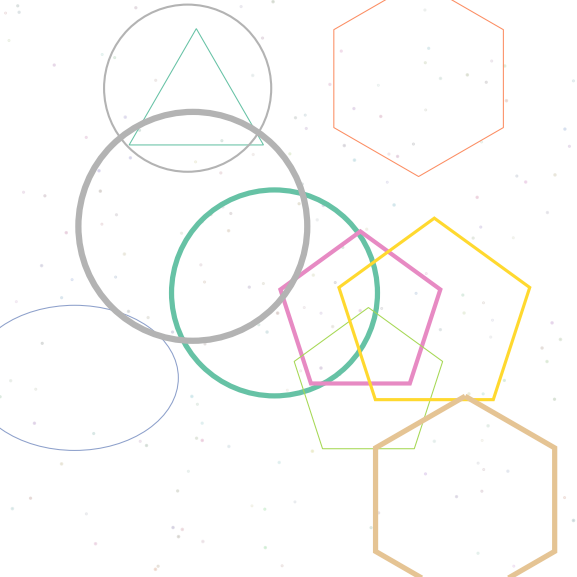[{"shape": "triangle", "thickness": 0.5, "radius": 0.67, "center": [0.34, 0.815]}, {"shape": "circle", "thickness": 2.5, "radius": 0.89, "center": [0.475, 0.492]}, {"shape": "hexagon", "thickness": 0.5, "radius": 0.85, "center": [0.725, 0.863]}, {"shape": "oval", "thickness": 0.5, "radius": 0.9, "center": [0.129, 0.345]}, {"shape": "pentagon", "thickness": 2, "radius": 0.73, "center": [0.624, 0.453]}, {"shape": "pentagon", "thickness": 0.5, "radius": 0.68, "center": [0.638, 0.331]}, {"shape": "pentagon", "thickness": 1.5, "radius": 0.87, "center": [0.752, 0.448]}, {"shape": "hexagon", "thickness": 2.5, "radius": 0.9, "center": [0.805, 0.134]}, {"shape": "circle", "thickness": 1, "radius": 0.72, "center": [0.325, 0.846]}, {"shape": "circle", "thickness": 3, "radius": 0.99, "center": [0.334, 0.607]}]